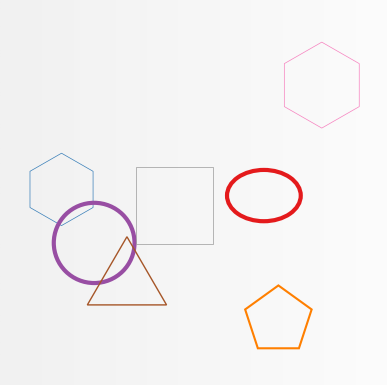[{"shape": "oval", "thickness": 3, "radius": 0.48, "center": [0.681, 0.492]}, {"shape": "hexagon", "thickness": 0.5, "radius": 0.47, "center": [0.159, 0.508]}, {"shape": "circle", "thickness": 3, "radius": 0.52, "center": [0.243, 0.369]}, {"shape": "pentagon", "thickness": 1.5, "radius": 0.45, "center": [0.718, 0.168]}, {"shape": "triangle", "thickness": 1, "radius": 0.59, "center": [0.328, 0.267]}, {"shape": "hexagon", "thickness": 0.5, "radius": 0.56, "center": [0.83, 0.779]}, {"shape": "square", "thickness": 0.5, "radius": 0.5, "center": [0.451, 0.467]}]